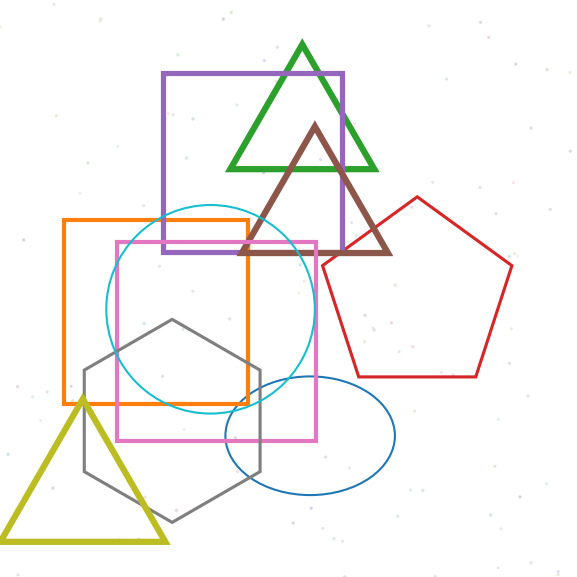[{"shape": "oval", "thickness": 1, "radius": 0.73, "center": [0.537, 0.245]}, {"shape": "square", "thickness": 2, "radius": 0.8, "center": [0.271, 0.459]}, {"shape": "triangle", "thickness": 3, "radius": 0.72, "center": [0.523, 0.778]}, {"shape": "pentagon", "thickness": 1.5, "radius": 0.86, "center": [0.722, 0.486]}, {"shape": "square", "thickness": 2.5, "radius": 0.77, "center": [0.438, 0.717]}, {"shape": "triangle", "thickness": 3, "radius": 0.73, "center": [0.545, 0.634]}, {"shape": "square", "thickness": 2, "radius": 0.86, "center": [0.375, 0.408]}, {"shape": "hexagon", "thickness": 1.5, "radius": 0.88, "center": [0.298, 0.27]}, {"shape": "triangle", "thickness": 3, "radius": 0.82, "center": [0.143, 0.143]}, {"shape": "circle", "thickness": 1, "radius": 0.9, "center": [0.365, 0.464]}]